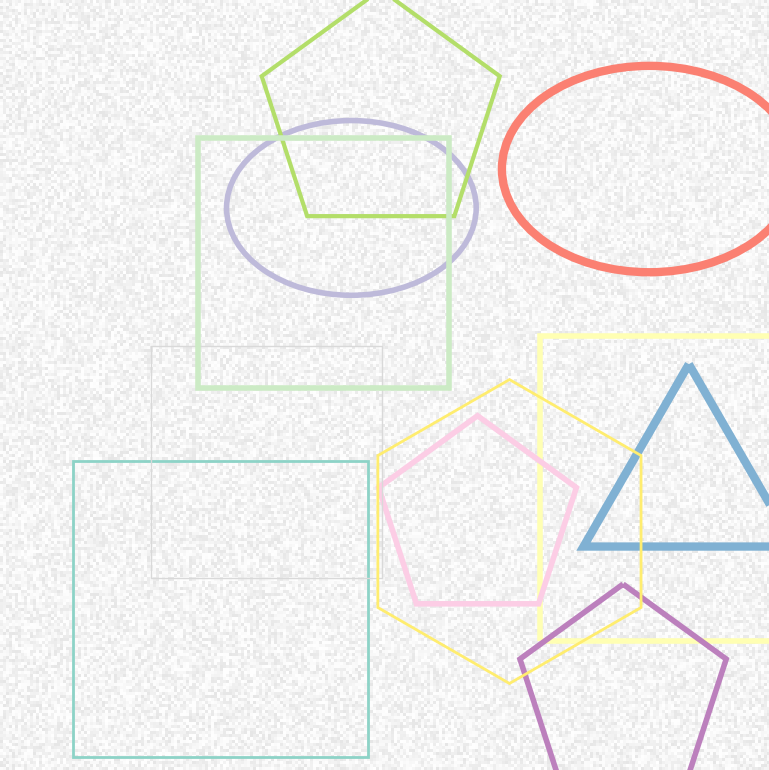[{"shape": "square", "thickness": 1, "radius": 0.96, "center": [0.286, 0.209]}, {"shape": "square", "thickness": 2, "radius": 0.99, "center": [0.9, 0.366]}, {"shape": "oval", "thickness": 2, "radius": 0.81, "center": [0.456, 0.73]}, {"shape": "oval", "thickness": 3, "radius": 0.96, "center": [0.843, 0.78]}, {"shape": "triangle", "thickness": 3, "radius": 0.79, "center": [0.895, 0.369]}, {"shape": "pentagon", "thickness": 1.5, "radius": 0.81, "center": [0.494, 0.851]}, {"shape": "pentagon", "thickness": 2, "radius": 0.68, "center": [0.62, 0.325]}, {"shape": "square", "thickness": 0.5, "radius": 0.75, "center": [0.346, 0.4]}, {"shape": "pentagon", "thickness": 2, "radius": 0.7, "center": [0.809, 0.101]}, {"shape": "square", "thickness": 2, "radius": 0.81, "center": [0.42, 0.658]}, {"shape": "hexagon", "thickness": 1, "radius": 0.99, "center": [0.662, 0.31]}]